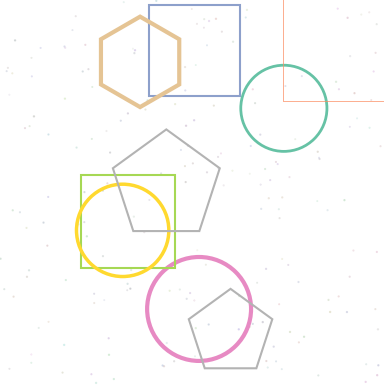[{"shape": "circle", "thickness": 2, "radius": 0.56, "center": [0.737, 0.719]}, {"shape": "square", "thickness": 0.5, "radius": 0.67, "center": [0.87, 0.872]}, {"shape": "square", "thickness": 1.5, "radius": 0.59, "center": [0.506, 0.869]}, {"shape": "circle", "thickness": 3, "radius": 0.67, "center": [0.517, 0.198]}, {"shape": "square", "thickness": 1.5, "radius": 0.61, "center": [0.333, 0.424]}, {"shape": "circle", "thickness": 2.5, "radius": 0.6, "center": [0.319, 0.402]}, {"shape": "hexagon", "thickness": 3, "radius": 0.59, "center": [0.364, 0.839]}, {"shape": "pentagon", "thickness": 1.5, "radius": 0.57, "center": [0.599, 0.136]}, {"shape": "pentagon", "thickness": 1.5, "radius": 0.73, "center": [0.432, 0.518]}]